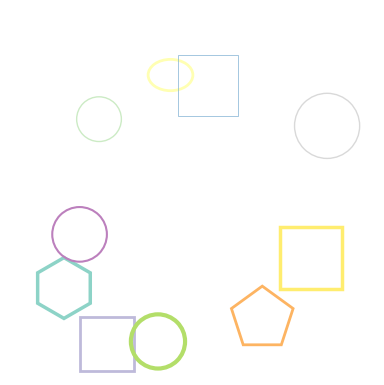[{"shape": "hexagon", "thickness": 2.5, "radius": 0.39, "center": [0.166, 0.252]}, {"shape": "oval", "thickness": 2, "radius": 0.29, "center": [0.443, 0.805]}, {"shape": "square", "thickness": 2, "radius": 0.35, "center": [0.278, 0.106]}, {"shape": "square", "thickness": 0.5, "radius": 0.39, "center": [0.54, 0.778]}, {"shape": "pentagon", "thickness": 2, "radius": 0.42, "center": [0.681, 0.173]}, {"shape": "circle", "thickness": 3, "radius": 0.35, "center": [0.41, 0.113]}, {"shape": "circle", "thickness": 1, "radius": 0.42, "center": [0.85, 0.673]}, {"shape": "circle", "thickness": 1.5, "radius": 0.35, "center": [0.207, 0.391]}, {"shape": "circle", "thickness": 1, "radius": 0.29, "center": [0.257, 0.69]}, {"shape": "square", "thickness": 2.5, "radius": 0.4, "center": [0.808, 0.329]}]